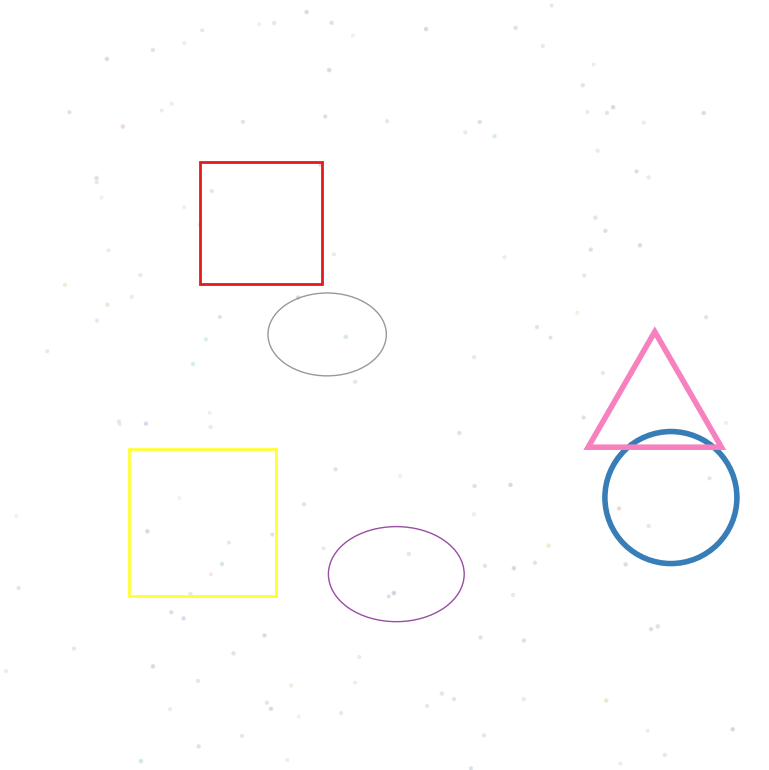[{"shape": "square", "thickness": 1, "radius": 0.4, "center": [0.339, 0.711]}, {"shape": "circle", "thickness": 2, "radius": 0.43, "center": [0.871, 0.354]}, {"shape": "oval", "thickness": 0.5, "radius": 0.44, "center": [0.515, 0.254]}, {"shape": "square", "thickness": 1, "radius": 0.48, "center": [0.263, 0.321]}, {"shape": "triangle", "thickness": 2, "radius": 0.5, "center": [0.85, 0.469]}, {"shape": "oval", "thickness": 0.5, "radius": 0.38, "center": [0.425, 0.566]}]